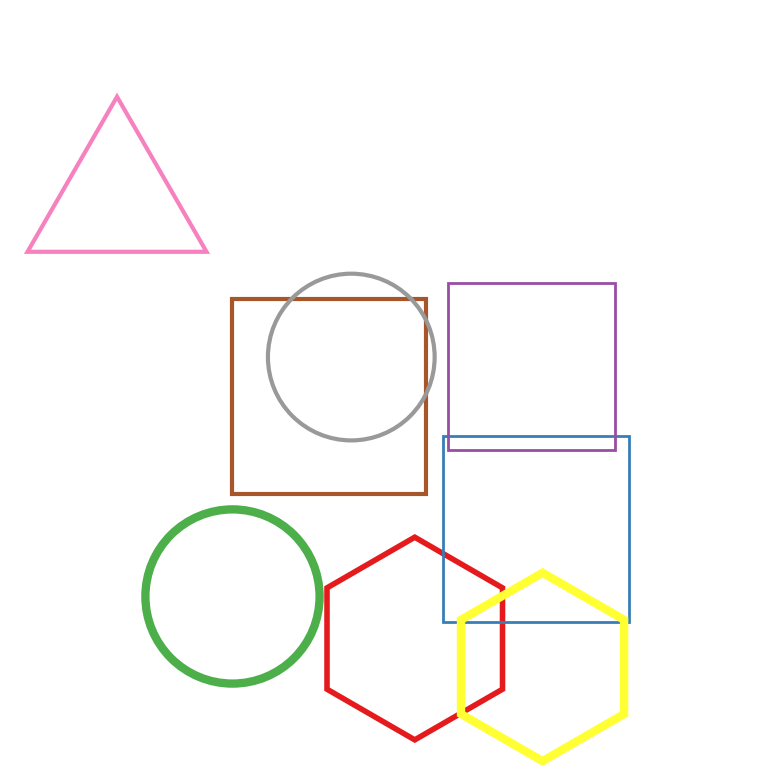[{"shape": "hexagon", "thickness": 2, "radius": 0.66, "center": [0.539, 0.171]}, {"shape": "square", "thickness": 1, "radius": 0.61, "center": [0.696, 0.313]}, {"shape": "circle", "thickness": 3, "radius": 0.57, "center": [0.302, 0.225]}, {"shape": "square", "thickness": 1, "radius": 0.54, "center": [0.69, 0.524]}, {"shape": "hexagon", "thickness": 3, "radius": 0.61, "center": [0.705, 0.134]}, {"shape": "square", "thickness": 1.5, "radius": 0.63, "center": [0.427, 0.485]}, {"shape": "triangle", "thickness": 1.5, "radius": 0.67, "center": [0.152, 0.74]}, {"shape": "circle", "thickness": 1.5, "radius": 0.54, "center": [0.456, 0.536]}]